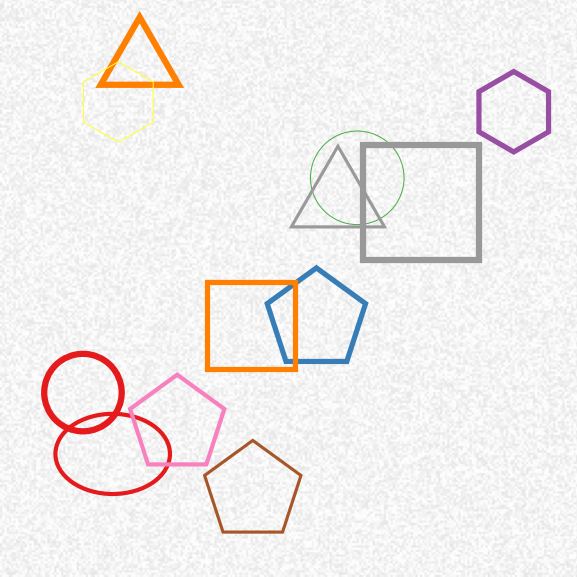[{"shape": "circle", "thickness": 3, "radius": 0.34, "center": [0.144, 0.319]}, {"shape": "oval", "thickness": 2, "radius": 0.5, "center": [0.195, 0.213]}, {"shape": "pentagon", "thickness": 2.5, "radius": 0.45, "center": [0.548, 0.446]}, {"shape": "circle", "thickness": 0.5, "radius": 0.41, "center": [0.619, 0.691]}, {"shape": "hexagon", "thickness": 2.5, "radius": 0.35, "center": [0.89, 0.806]}, {"shape": "triangle", "thickness": 3, "radius": 0.39, "center": [0.242, 0.891]}, {"shape": "square", "thickness": 2.5, "radius": 0.38, "center": [0.434, 0.436]}, {"shape": "hexagon", "thickness": 0.5, "radius": 0.35, "center": [0.205, 0.823]}, {"shape": "pentagon", "thickness": 1.5, "radius": 0.44, "center": [0.438, 0.149]}, {"shape": "pentagon", "thickness": 2, "radius": 0.43, "center": [0.307, 0.264]}, {"shape": "square", "thickness": 3, "radius": 0.5, "center": [0.729, 0.648]}, {"shape": "triangle", "thickness": 1.5, "radius": 0.47, "center": [0.585, 0.653]}]